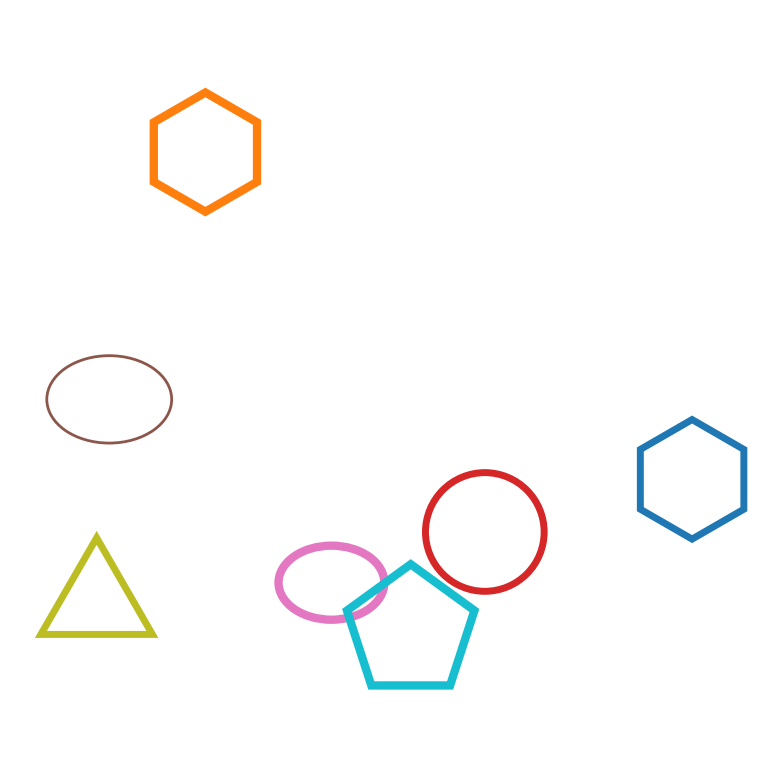[{"shape": "hexagon", "thickness": 2.5, "radius": 0.39, "center": [0.899, 0.377]}, {"shape": "hexagon", "thickness": 3, "radius": 0.39, "center": [0.267, 0.802]}, {"shape": "circle", "thickness": 2.5, "radius": 0.39, "center": [0.63, 0.309]}, {"shape": "oval", "thickness": 1, "radius": 0.41, "center": [0.142, 0.481]}, {"shape": "oval", "thickness": 3, "radius": 0.34, "center": [0.43, 0.243]}, {"shape": "triangle", "thickness": 2.5, "radius": 0.42, "center": [0.126, 0.218]}, {"shape": "pentagon", "thickness": 3, "radius": 0.44, "center": [0.533, 0.18]}]